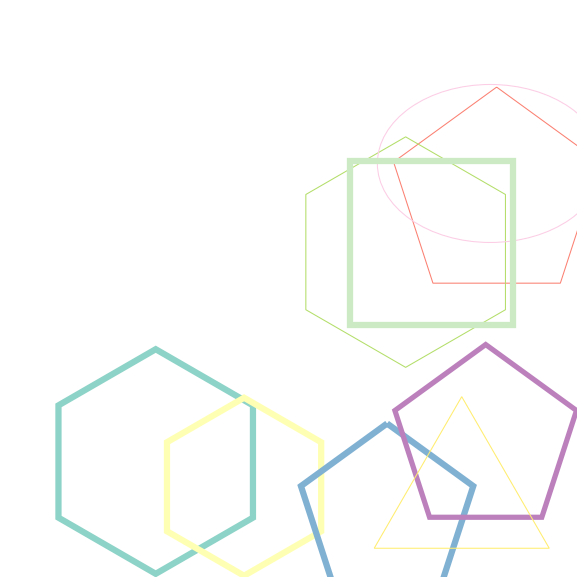[{"shape": "hexagon", "thickness": 3, "radius": 0.97, "center": [0.27, 0.2]}, {"shape": "hexagon", "thickness": 3, "radius": 0.77, "center": [0.423, 0.156]}, {"shape": "pentagon", "thickness": 0.5, "radius": 0.94, "center": [0.86, 0.661]}, {"shape": "pentagon", "thickness": 3, "radius": 0.78, "center": [0.67, 0.109]}, {"shape": "hexagon", "thickness": 0.5, "radius": 1.0, "center": [0.702, 0.563]}, {"shape": "oval", "thickness": 0.5, "radius": 0.98, "center": [0.849, 0.716]}, {"shape": "pentagon", "thickness": 2.5, "radius": 0.83, "center": [0.841, 0.237]}, {"shape": "square", "thickness": 3, "radius": 0.71, "center": [0.747, 0.578]}, {"shape": "triangle", "thickness": 0.5, "radius": 0.87, "center": [0.8, 0.137]}]